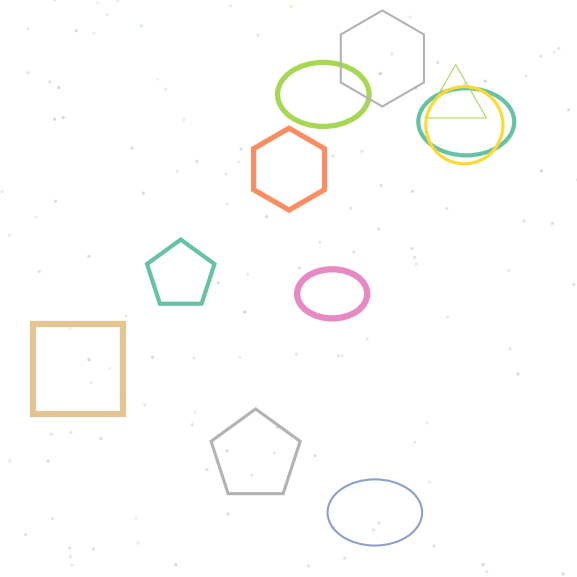[{"shape": "pentagon", "thickness": 2, "radius": 0.31, "center": [0.313, 0.523]}, {"shape": "oval", "thickness": 2, "radius": 0.42, "center": [0.807, 0.788]}, {"shape": "hexagon", "thickness": 2.5, "radius": 0.35, "center": [0.501, 0.706]}, {"shape": "oval", "thickness": 1, "radius": 0.41, "center": [0.649, 0.112]}, {"shape": "oval", "thickness": 3, "radius": 0.3, "center": [0.575, 0.49]}, {"shape": "oval", "thickness": 2.5, "radius": 0.4, "center": [0.56, 0.836]}, {"shape": "triangle", "thickness": 0.5, "radius": 0.31, "center": [0.789, 0.826]}, {"shape": "circle", "thickness": 1.5, "radius": 0.33, "center": [0.804, 0.782]}, {"shape": "square", "thickness": 3, "radius": 0.39, "center": [0.134, 0.36]}, {"shape": "pentagon", "thickness": 1.5, "radius": 0.41, "center": [0.443, 0.21]}, {"shape": "hexagon", "thickness": 1, "radius": 0.42, "center": [0.662, 0.898]}]